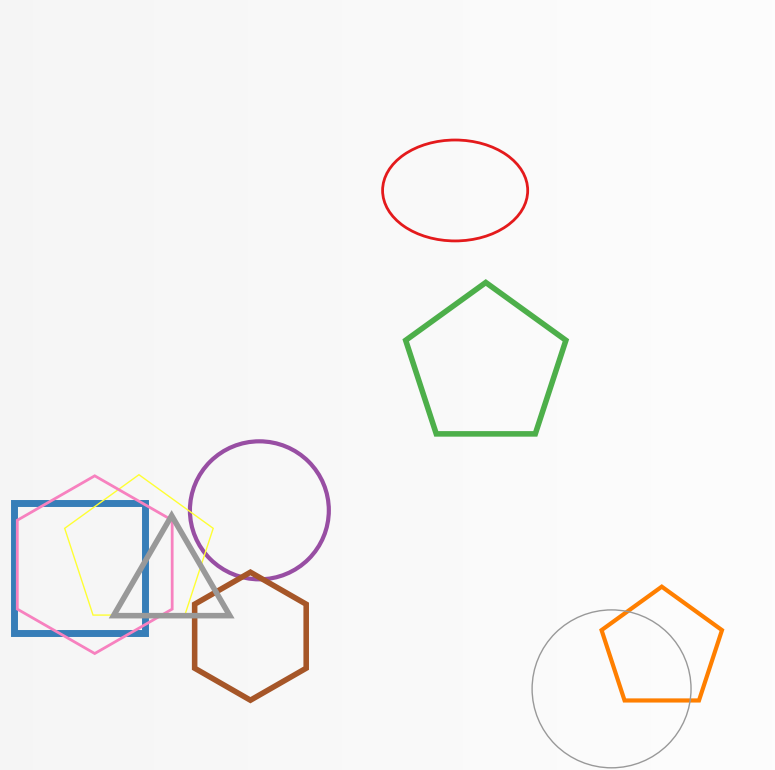[{"shape": "oval", "thickness": 1, "radius": 0.47, "center": [0.587, 0.753]}, {"shape": "square", "thickness": 2.5, "radius": 0.42, "center": [0.103, 0.262]}, {"shape": "pentagon", "thickness": 2, "radius": 0.54, "center": [0.627, 0.524]}, {"shape": "circle", "thickness": 1.5, "radius": 0.45, "center": [0.335, 0.337]}, {"shape": "pentagon", "thickness": 1.5, "radius": 0.41, "center": [0.854, 0.156]}, {"shape": "pentagon", "thickness": 0.5, "radius": 0.5, "center": [0.179, 0.283]}, {"shape": "hexagon", "thickness": 2, "radius": 0.42, "center": [0.323, 0.174]}, {"shape": "hexagon", "thickness": 1, "radius": 0.58, "center": [0.122, 0.267]}, {"shape": "circle", "thickness": 0.5, "radius": 0.51, "center": [0.789, 0.105]}, {"shape": "triangle", "thickness": 2, "radius": 0.43, "center": [0.221, 0.244]}]